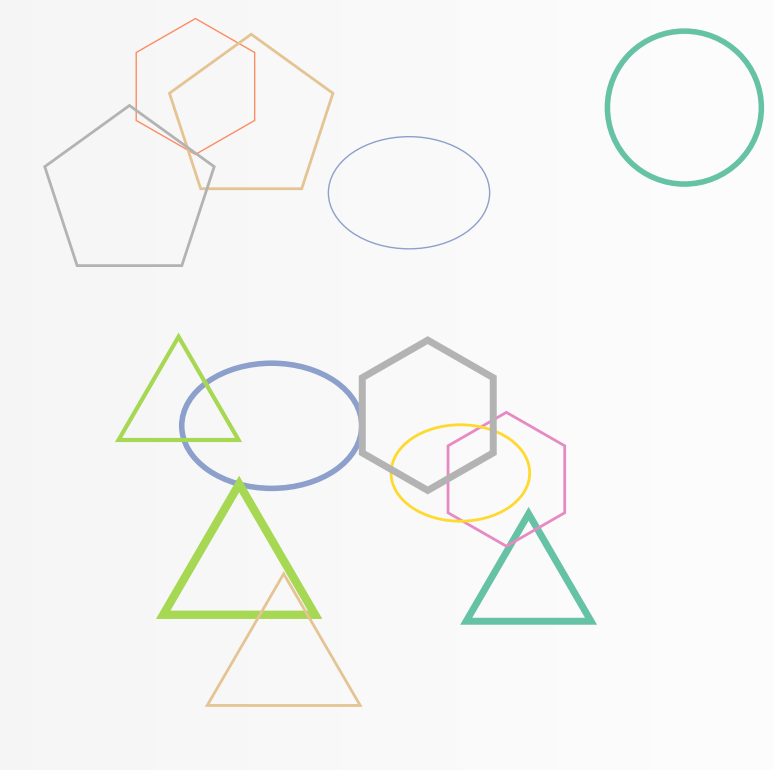[{"shape": "circle", "thickness": 2, "radius": 0.5, "center": [0.883, 0.86]}, {"shape": "triangle", "thickness": 2.5, "radius": 0.47, "center": [0.682, 0.24]}, {"shape": "hexagon", "thickness": 0.5, "radius": 0.44, "center": [0.252, 0.888]}, {"shape": "oval", "thickness": 0.5, "radius": 0.52, "center": [0.528, 0.75]}, {"shape": "oval", "thickness": 2, "radius": 0.58, "center": [0.351, 0.447]}, {"shape": "hexagon", "thickness": 1, "radius": 0.43, "center": [0.653, 0.378]}, {"shape": "triangle", "thickness": 3, "radius": 0.57, "center": [0.309, 0.258]}, {"shape": "triangle", "thickness": 1.5, "radius": 0.45, "center": [0.23, 0.473]}, {"shape": "oval", "thickness": 1, "radius": 0.45, "center": [0.594, 0.386]}, {"shape": "pentagon", "thickness": 1, "radius": 0.55, "center": [0.324, 0.845]}, {"shape": "triangle", "thickness": 1, "radius": 0.57, "center": [0.366, 0.141]}, {"shape": "pentagon", "thickness": 1, "radius": 0.57, "center": [0.167, 0.748]}, {"shape": "hexagon", "thickness": 2.5, "radius": 0.49, "center": [0.552, 0.461]}]